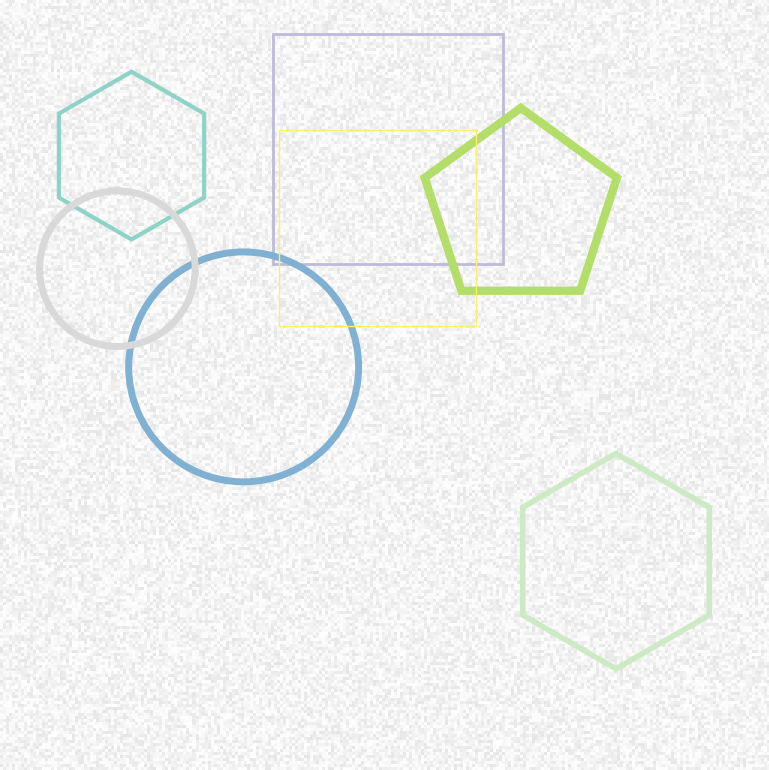[{"shape": "hexagon", "thickness": 1.5, "radius": 0.54, "center": [0.171, 0.798]}, {"shape": "square", "thickness": 1, "radius": 0.75, "center": [0.504, 0.807]}, {"shape": "circle", "thickness": 2.5, "radius": 0.75, "center": [0.316, 0.524]}, {"shape": "pentagon", "thickness": 3, "radius": 0.66, "center": [0.676, 0.729]}, {"shape": "circle", "thickness": 2.5, "radius": 0.51, "center": [0.152, 0.651]}, {"shape": "hexagon", "thickness": 2, "radius": 0.7, "center": [0.8, 0.271]}, {"shape": "square", "thickness": 0.5, "radius": 0.64, "center": [0.49, 0.704]}]